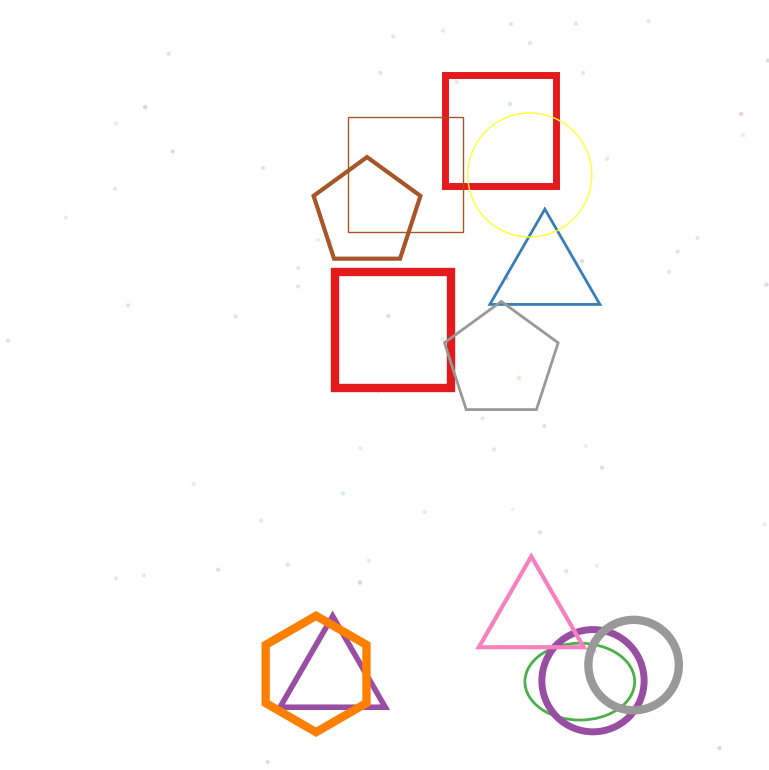[{"shape": "square", "thickness": 3, "radius": 0.38, "center": [0.51, 0.571]}, {"shape": "square", "thickness": 2.5, "radius": 0.36, "center": [0.65, 0.831]}, {"shape": "triangle", "thickness": 1, "radius": 0.41, "center": [0.708, 0.646]}, {"shape": "oval", "thickness": 1, "radius": 0.36, "center": [0.753, 0.115]}, {"shape": "triangle", "thickness": 2, "radius": 0.39, "center": [0.432, 0.121]}, {"shape": "circle", "thickness": 2.5, "radius": 0.33, "center": [0.77, 0.116]}, {"shape": "hexagon", "thickness": 3, "radius": 0.38, "center": [0.41, 0.125]}, {"shape": "circle", "thickness": 0.5, "radius": 0.4, "center": [0.688, 0.773]}, {"shape": "pentagon", "thickness": 1.5, "radius": 0.36, "center": [0.477, 0.723]}, {"shape": "square", "thickness": 0.5, "radius": 0.37, "center": [0.527, 0.773]}, {"shape": "triangle", "thickness": 1.5, "radius": 0.39, "center": [0.69, 0.199]}, {"shape": "pentagon", "thickness": 1, "radius": 0.39, "center": [0.651, 0.531]}, {"shape": "circle", "thickness": 3, "radius": 0.29, "center": [0.823, 0.136]}]